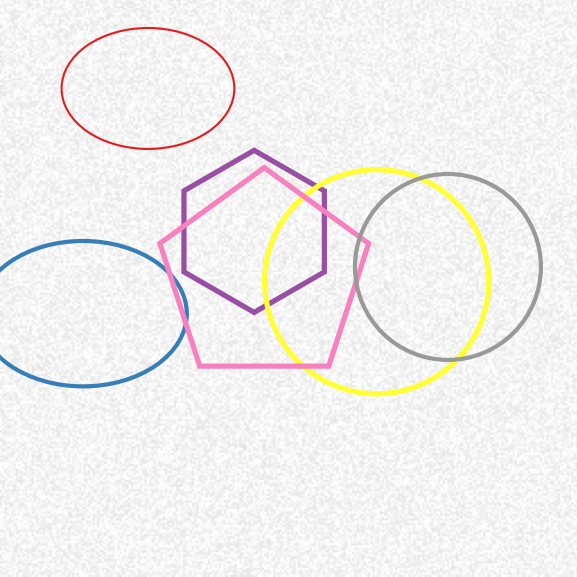[{"shape": "oval", "thickness": 1, "radius": 0.75, "center": [0.256, 0.846]}, {"shape": "oval", "thickness": 2, "radius": 0.9, "center": [0.144, 0.456]}, {"shape": "hexagon", "thickness": 2.5, "radius": 0.7, "center": [0.44, 0.598]}, {"shape": "circle", "thickness": 2.5, "radius": 0.97, "center": [0.652, 0.511]}, {"shape": "pentagon", "thickness": 2.5, "radius": 0.95, "center": [0.458, 0.519]}, {"shape": "circle", "thickness": 2, "radius": 0.8, "center": [0.776, 0.537]}]